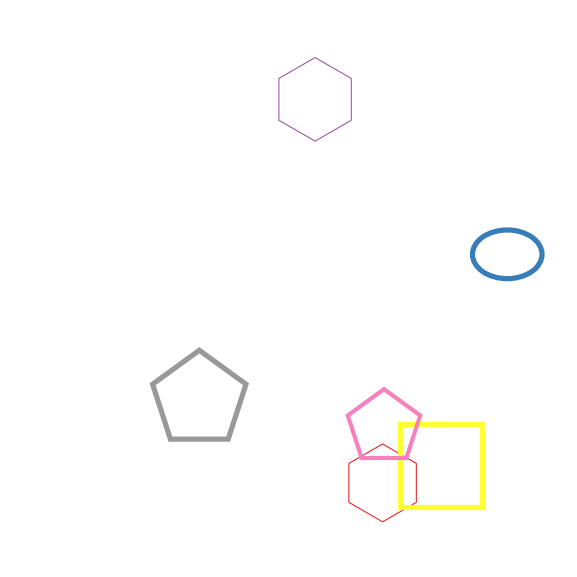[{"shape": "hexagon", "thickness": 0.5, "radius": 0.34, "center": [0.663, 0.163]}, {"shape": "oval", "thickness": 2.5, "radius": 0.3, "center": [0.878, 0.559]}, {"shape": "hexagon", "thickness": 0.5, "radius": 0.36, "center": [0.546, 0.827]}, {"shape": "square", "thickness": 2.5, "radius": 0.36, "center": [0.764, 0.193]}, {"shape": "pentagon", "thickness": 2, "radius": 0.33, "center": [0.665, 0.259]}, {"shape": "pentagon", "thickness": 2.5, "radius": 0.43, "center": [0.345, 0.308]}]